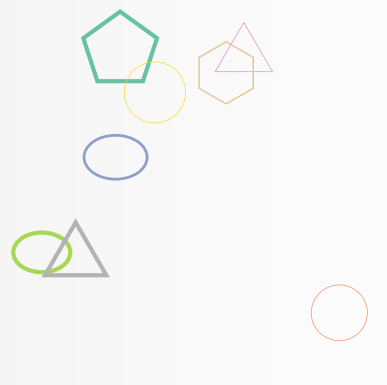[{"shape": "pentagon", "thickness": 3, "radius": 0.5, "center": [0.31, 0.87]}, {"shape": "circle", "thickness": 0.5, "radius": 0.36, "center": [0.876, 0.187]}, {"shape": "oval", "thickness": 2, "radius": 0.41, "center": [0.298, 0.592]}, {"shape": "triangle", "thickness": 0.5, "radius": 0.43, "center": [0.629, 0.856]}, {"shape": "oval", "thickness": 3, "radius": 0.37, "center": [0.108, 0.344]}, {"shape": "circle", "thickness": 0.5, "radius": 0.4, "center": [0.4, 0.76]}, {"shape": "hexagon", "thickness": 1, "radius": 0.4, "center": [0.584, 0.811]}, {"shape": "triangle", "thickness": 3, "radius": 0.46, "center": [0.195, 0.331]}]